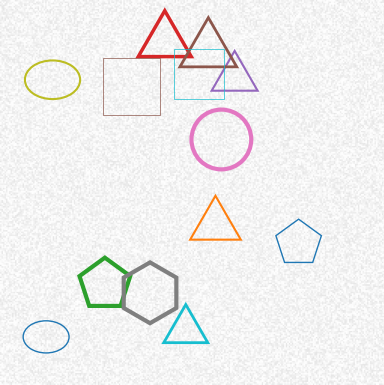[{"shape": "oval", "thickness": 1, "radius": 0.3, "center": [0.12, 0.125]}, {"shape": "pentagon", "thickness": 1, "radius": 0.31, "center": [0.776, 0.369]}, {"shape": "triangle", "thickness": 1.5, "radius": 0.38, "center": [0.56, 0.415]}, {"shape": "pentagon", "thickness": 3, "radius": 0.35, "center": [0.272, 0.261]}, {"shape": "triangle", "thickness": 2.5, "radius": 0.4, "center": [0.428, 0.893]}, {"shape": "triangle", "thickness": 1.5, "radius": 0.34, "center": [0.609, 0.799]}, {"shape": "square", "thickness": 0.5, "radius": 0.37, "center": [0.341, 0.776]}, {"shape": "triangle", "thickness": 2, "radius": 0.43, "center": [0.541, 0.869]}, {"shape": "circle", "thickness": 3, "radius": 0.39, "center": [0.575, 0.638]}, {"shape": "hexagon", "thickness": 3, "radius": 0.39, "center": [0.39, 0.239]}, {"shape": "oval", "thickness": 1.5, "radius": 0.36, "center": [0.136, 0.793]}, {"shape": "square", "thickness": 0.5, "radius": 0.33, "center": [0.518, 0.808]}, {"shape": "triangle", "thickness": 2, "radius": 0.33, "center": [0.483, 0.143]}]